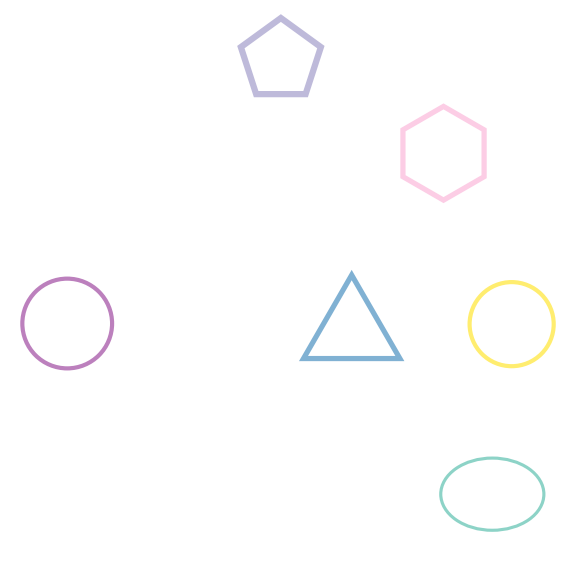[{"shape": "oval", "thickness": 1.5, "radius": 0.45, "center": [0.852, 0.143]}, {"shape": "pentagon", "thickness": 3, "radius": 0.36, "center": [0.486, 0.895]}, {"shape": "triangle", "thickness": 2.5, "radius": 0.48, "center": [0.609, 0.426]}, {"shape": "hexagon", "thickness": 2.5, "radius": 0.41, "center": [0.768, 0.734]}, {"shape": "circle", "thickness": 2, "radius": 0.39, "center": [0.116, 0.439]}, {"shape": "circle", "thickness": 2, "radius": 0.36, "center": [0.886, 0.438]}]